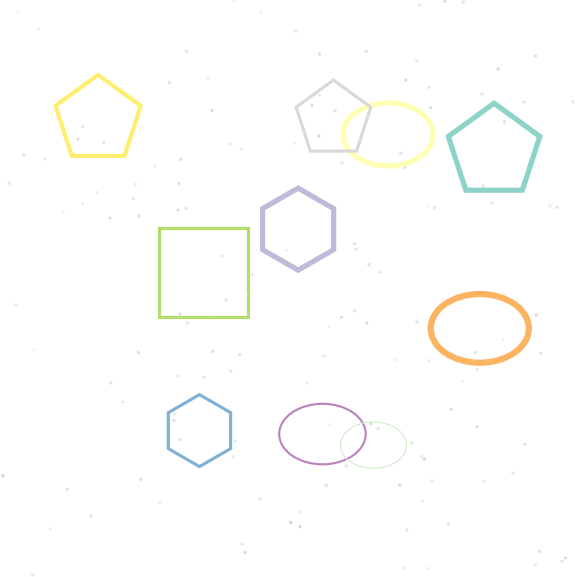[{"shape": "pentagon", "thickness": 2.5, "radius": 0.42, "center": [0.856, 0.737]}, {"shape": "oval", "thickness": 2.5, "radius": 0.39, "center": [0.672, 0.766]}, {"shape": "hexagon", "thickness": 2.5, "radius": 0.36, "center": [0.516, 0.602]}, {"shape": "hexagon", "thickness": 1.5, "radius": 0.31, "center": [0.345, 0.253]}, {"shape": "oval", "thickness": 3, "radius": 0.42, "center": [0.831, 0.43]}, {"shape": "square", "thickness": 1.5, "radius": 0.39, "center": [0.352, 0.527]}, {"shape": "pentagon", "thickness": 1.5, "radius": 0.34, "center": [0.577, 0.792]}, {"shape": "oval", "thickness": 1, "radius": 0.37, "center": [0.558, 0.248]}, {"shape": "oval", "thickness": 0.5, "radius": 0.29, "center": [0.647, 0.228]}, {"shape": "pentagon", "thickness": 2, "radius": 0.39, "center": [0.17, 0.792]}]